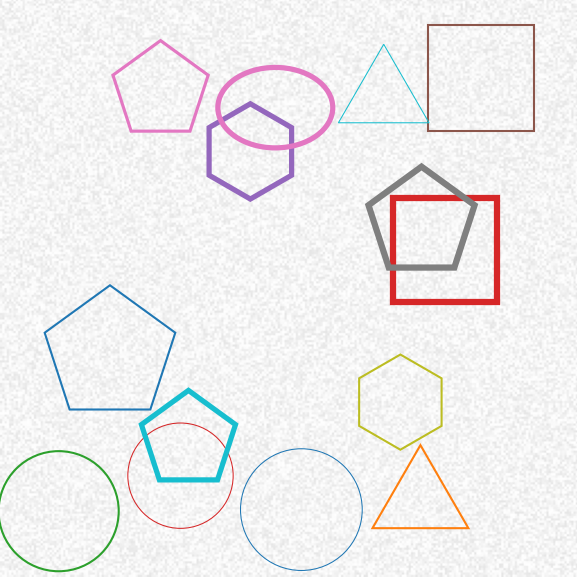[{"shape": "circle", "thickness": 0.5, "radius": 0.53, "center": [0.522, 0.117]}, {"shape": "pentagon", "thickness": 1, "radius": 0.59, "center": [0.19, 0.386]}, {"shape": "triangle", "thickness": 1, "radius": 0.48, "center": [0.728, 0.132]}, {"shape": "circle", "thickness": 1, "radius": 0.52, "center": [0.102, 0.114]}, {"shape": "circle", "thickness": 0.5, "radius": 0.46, "center": [0.313, 0.175]}, {"shape": "square", "thickness": 3, "radius": 0.45, "center": [0.77, 0.566]}, {"shape": "hexagon", "thickness": 2.5, "radius": 0.41, "center": [0.434, 0.737]}, {"shape": "square", "thickness": 1, "radius": 0.46, "center": [0.834, 0.864]}, {"shape": "pentagon", "thickness": 1.5, "radius": 0.43, "center": [0.278, 0.842]}, {"shape": "oval", "thickness": 2.5, "radius": 0.5, "center": [0.477, 0.813]}, {"shape": "pentagon", "thickness": 3, "radius": 0.48, "center": [0.73, 0.614]}, {"shape": "hexagon", "thickness": 1, "radius": 0.41, "center": [0.693, 0.303]}, {"shape": "pentagon", "thickness": 2.5, "radius": 0.43, "center": [0.326, 0.237]}, {"shape": "triangle", "thickness": 0.5, "radius": 0.45, "center": [0.664, 0.832]}]